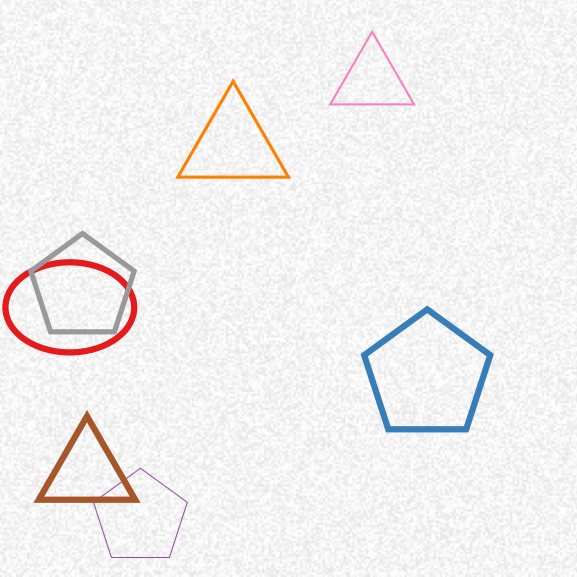[{"shape": "oval", "thickness": 3, "radius": 0.56, "center": [0.121, 0.467]}, {"shape": "pentagon", "thickness": 3, "radius": 0.57, "center": [0.74, 0.349]}, {"shape": "pentagon", "thickness": 0.5, "radius": 0.43, "center": [0.243, 0.103]}, {"shape": "triangle", "thickness": 1.5, "radius": 0.55, "center": [0.404, 0.748]}, {"shape": "triangle", "thickness": 3, "radius": 0.48, "center": [0.151, 0.182]}, {"shape": "triangle", "thickness": 1, "radius": 0.42, "center": [0.644, 0.86]}, {"shape": "pentagon", "thickness": 2.5, "radius": 0.47, "center": [0.143, 0.501]}]